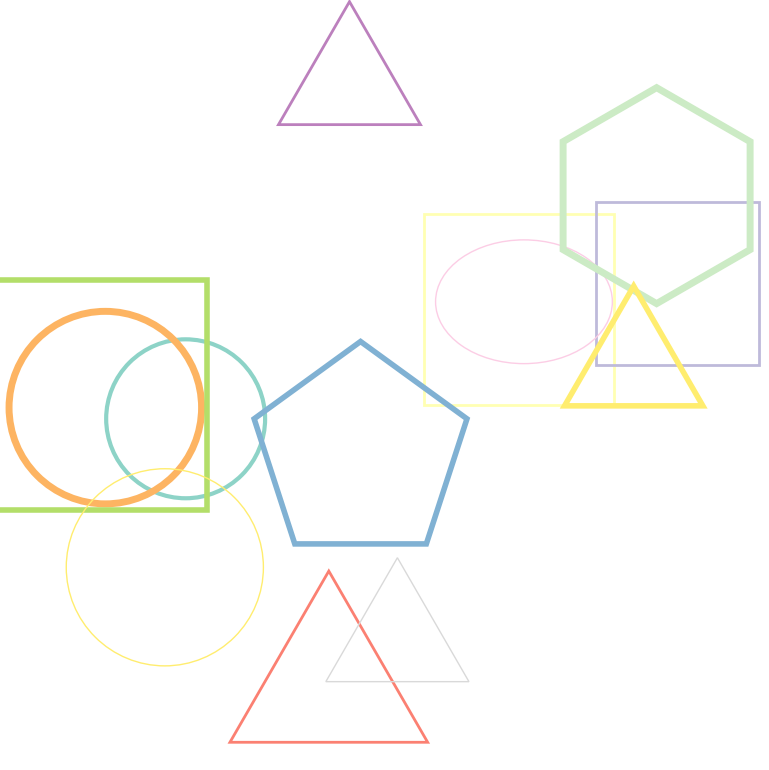[{"shape": "circle", "thickness": 1.5, "radius": 0.52, "center": [0.241, 0.456]}, {"shape": "square", "thickness": 1, "radius": 0.62, "center": [0.674, 0.598]}, {"shape": "square", "thickness": 1, "radius": 0.53, "center": [0.88, 0.631]}, {"shape": "triangle", "thickness": 1, "radius": 0.74, "center": [0.427, 0.11]}, {"shape": "pentagon", "thickness": 2, "radius": 0.73, "center": [0.468, 0.411]}, {"shape": "circle", "thickness": 2.5, "radius": 0.63, "center": [0.137, 0.471]}, {"shape": "square", "thickness": 2, "radius": 0.75, "center": [0.119, 0.487]}, {"shape": "oval", "thickness": 0.5, "radius": 0.57, "center": [0.68, 0.608]}, {"shape": "triangle", "thickness": 0.5, "radius": 0.54, "center": [0.516, 0.168]}, {"shape": "triangle", "thickness": 1, "radius": 0.53, "center": [0.454, 0.891]}, {"shape": "hexagon", "thickness": 2.5, "radius": 0.7, "center": [0.853, 0.746]}, {"shape": "triangle", "thickness": 2, "radius": 0.52, "center": [0.823, 0.525]}, {"shape": "circle", "thickness": 0.5, "radius": 0.64, "center": [0.214, 0.263]}]